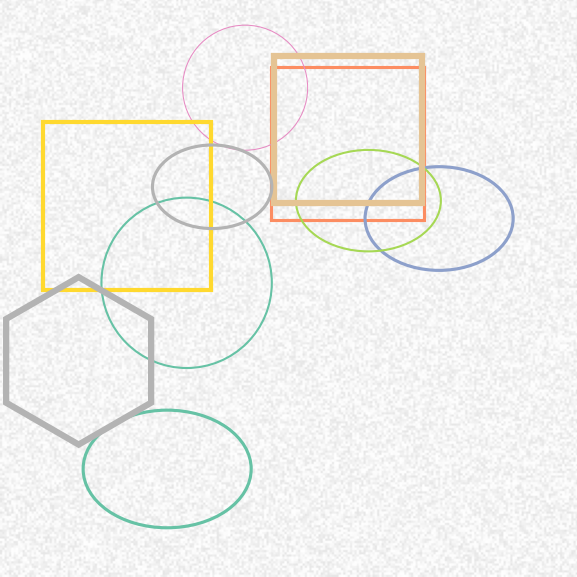[{"shape": "oval", "thickness": 1.5, "radius": 0.73, "center": [0.289, 0.187]}, {"shape": "circle", "thickness": 1, "radius": 0.74, "center": [0.323, 0.509]}, {"shape": "square", "thickness": 1.5, "radius": 0.66, "center": [0.602, 0.751]}, {"shape": "oval", "thickness": 1.5, "radius": 0.64, "center": [0.76, 0.621]}, {"shape": "circle", "thickness": 0.5, "radius": 0.54, "center": [0.424, 0.847]}, {"shape": "oval", "thickness": 1, "radius": 0.63, "center": [0.638, 0.652]}, {"shape": "square", "thickness": 2, "radius": 0.73, "center": [0.22, 0.643]}, {"shape": "square", "thickness": 3, "radius": 0.64, "center": [0.603, 0.775]}, {"shape": "hexagon", "thickness": 3, "radius": 0.72, "center": [0.136, 0.374]}, {"shape": "oval", "thickness": 1.5, "radius": 0.52, "center": [0.367, 0.676]}]